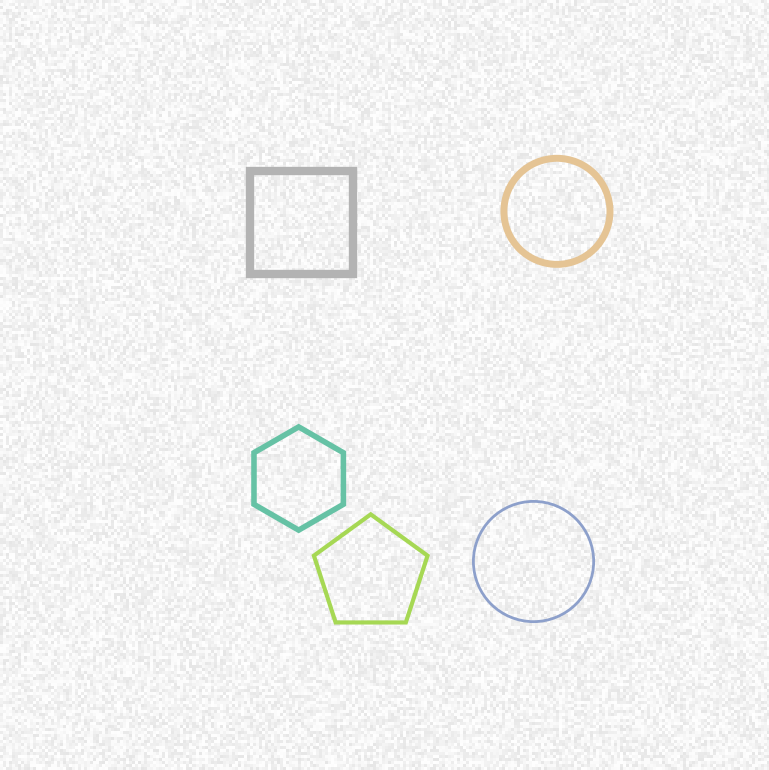[{"shape": "hexagon", "thickness": 2, "radius": 0.34, "center": [0.388, 0.379]}, {"shape": "circle", "thickness": 1, "radius": 0.39, "center": [0.693, 0.271]}, {"shape": "pentagon", "thickness": 1.5, "radius": 0.39, "center": [0.481, 0.254]}, {"shape": "circle", "thickness": 2.5, "radius": 0.34, "center": [0.723, 0.726]}, {"shape": "square", "thickness": 3, "radius": 0.33, "center": [0.392, 0.711]}]